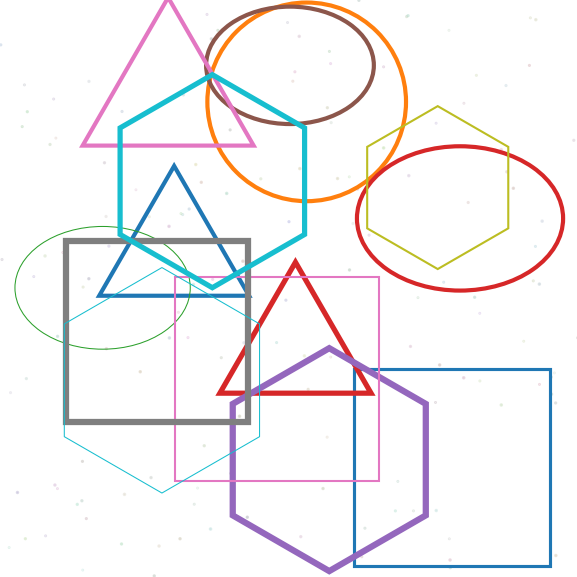[{"shape": "triangle", "thickness": 2, "radius": 0.75, "center": [0.302, 0.562]}, {"shape": "square", "thickness": 1.5, "radius": 0.85, "center": [0.783, 0.189]}, {"shape": "circle", "thickness": 2, "radius": 0.86, "center": [0.531, 0.823]}, {"shape": "oval", "thickness": 0.5, "radius": 0.76, "center": [0.178, 0.501]}, {"shape": "oval", "thickness": 2, "radius": 0.89, "center": [0.797, 0.621]}, {"shape": "triangle", "thickness": 2.5, "radius": 0.76, "center": [0.512, 0.394]}, {"shape": "hexagon", "thickness": 3, "radius": 0.97, "center": [0.57, 0.203]}, {"shape": "oval", "thickness": 2, "radius": 0.73, "center": [0.502, 0.886]}, {"shape": "square", "thickness": 1, "radius": 0.88, "center": [0.48, 0.342]}, {"shape": "triangle", "thickness": 2, "radius": 0.85, "center": [0.291, 0.832]}, {"shape": "square", "thickness": 3, "radius": 0.78, "center": [0.272, 0.424]}, {"shape": "hexagon", "thickness": 1, "radius": 0.71, "center": [0.758, 0.674]}, {"shape": "hexagon", "thickness": 0.5, "radius": 0.98, "center": [0.28, 0.341]}, {"shape": "hexagon", "thickness": 2.5, "radius": 0.92, "center": [0.368, 0.685]}]